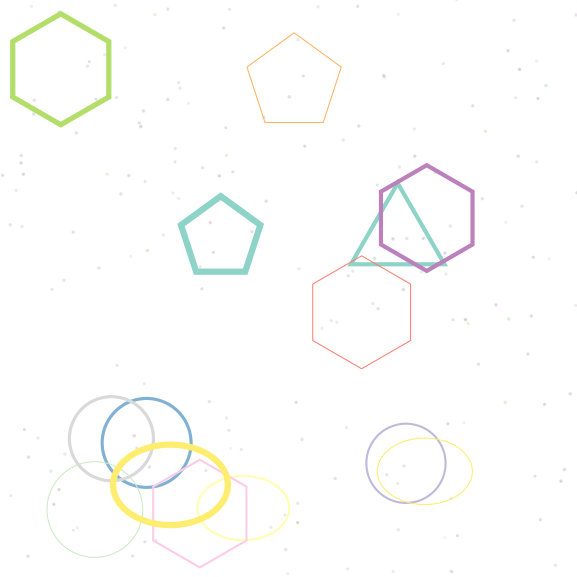[{"shape": "pentagon", "thickness": 3, "radius": 0.36, "center": [0.382, 0.587]}, {"shape": "triangle", "thickness": 2, "radius": 0.47, "center": [0.689, 0.588]}, {"shape": "oval", "thickness": 1, "radius": 0.4, "center": [0.421, 0.119]}, {"shape": "circle", "thickness": 1, "radius": 0.34, "center": [0.703, 0.197]}, {"shape": "hexagon", "thickness": 0.5, "radius": 0.49, "center": [0.626, 0.458]}, {"shape": "circle", "thickness": 1.5, "radius": 0.38, "center": [0.254, 0.232]}, {"shape": "pentagon", "thickness": 0.5, "radius": 0.43, "center": [0.509, 0.857]}, {"shape": "hexagon", "thickness": 2.5, "radius": 0.48, "center": [0.105, 0.879]}, {"shape": "hexagon", "thickness": 1, "radius": 0.47, "center": [0.346, 0.11]}, {"shape": "circle", "thickness": 1.5, "radius": 0.36, "center": [0.193, 0.24]}, {"shape": "hexagon", "thickness": 2, "radius": 0.46, "center": [0.739, 0.622]}, {"shape": "circle", "thickness": 0.5, "radius": 0.41, "center": [0.164, 0.117]}, {"shape": "oval", "thickness": 3, "radius": 0.5, "center": [0.295, 0.16]}, {"shape": "oval", "thickness": 0.5, "radius": 0.41, "center": [0.736, 0.183]}]